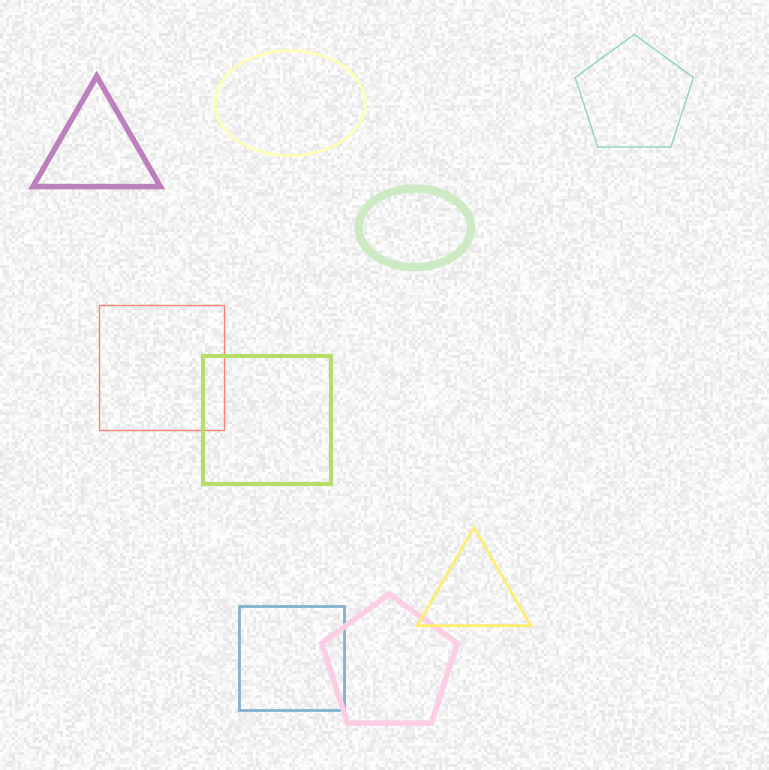[{"shape": "pentagon", "thickness": 0.5, "radius": 0.4, "center": [0.824, 0.874]}, {"shape": "oval", "thickness": 1, "radius": 0.49, "center": [0.377, 0.866]}, {"shape": "square", "thickness": 0.5, "radius": 0.41, "center": [0.21, 0.523]}, {"shape": "square", "thickness": 1, "radius": 0.34, "center": [0.378, 0.146]}, {"shape": "square", "thickness": 1.5, "radius": 0.42, "center": [0.347, 0.455]}, {"shape": "pentagon", "thickness": 2, "radius": 0.46, "center": [0.506, 0.136]}, {"shape": "triangle", "thickness": 2, "radius": 0.48, "center": [0.126, 0.805]}, {"shape": "oval", "thickness": 3, "radius": 0.36, "center": [0.539, 0.704]}, {"shape": "triangle", "thickness": 1, "radius": 0.42, "center": [0.616, 0.23]}]